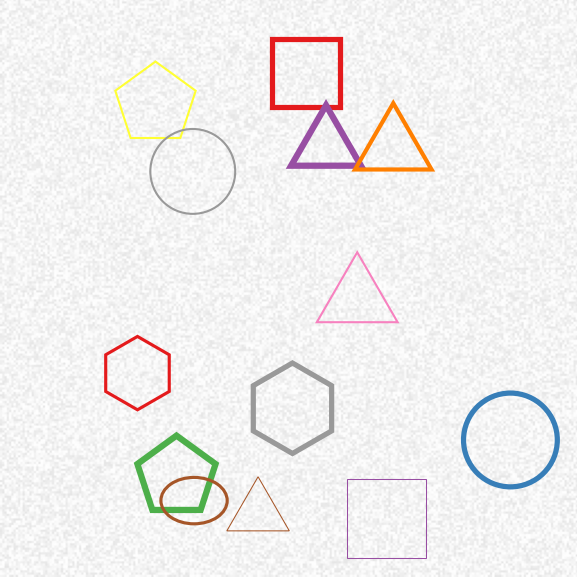[{"shape": "square", "thickness": 2.5, "radius": 0.3, "center": [0.53, 0.872]}, {"shape": "hexagon", "thickness": 1.5, "radius": 0.32, "center": [0.238, 0.353]}, {"shape": "circle", "thickness": 2.5, "radius": 0.41, "center": [0.884, 0.237]}, {"shape": "pentagon", "thickness": 3, "radius": 0.36, "center": [0.306, 0.174]}, {"shape": "triangle", "thickness": 3, "radius": 0.35, "center": [0.565, 0.747]}, {"shape": "square", "thickness": 0.5, "radius": 0.34, "center": [0.669, 0.101]}, {"shape": "triangle", "thickness": 2, "radius": 0.38, "center": [0.681, 0.744]}, {"shape": "pentagon", "thickness": 1, "radius": 0.37, "center": [0.269, 0.819]}, {"shape": "oval", "thickness": 1.5, "radius": 0.29, "center": [0.336, 0.132]}, {"shape": "triangle", "thickness": 0.5, "radius": 0.31, "center": [0.447, 0.111]}, {"shape": "triangle", "thickness": 1, "radius": 0.4, "center": [0.619, 0.482]}, {"shape": "hexagon", "thickness": 2.5, "radius": 0.39, "center": [0.506, 0.292]}, {"shape": "circle", "thickness": 1, "radius": 0.37, "center": [0.334, 0.702]}]